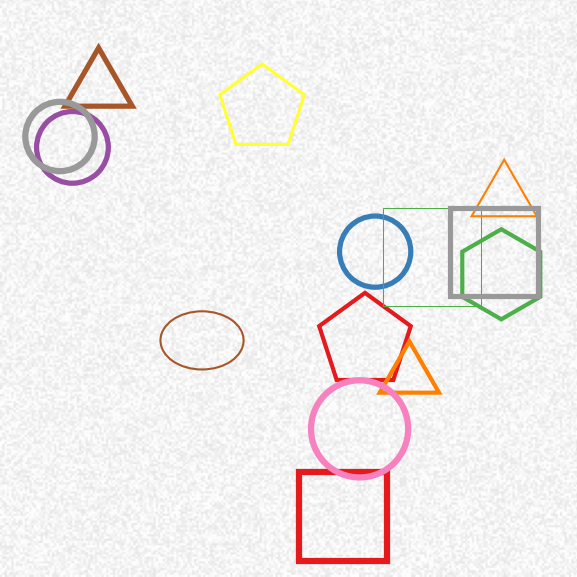[{"shape": "square", "thickness": 3, "radius": 0.38, "center": [0.594, 0.105]}, {"shape": "pentagon", "thickness": 2, "radius": 0.42, "center": [0.632, 0.409]}, {"shape": "circle", "thickness": 2.5, "radius": 0.31, "center": [0.65, 0.563]}, {"shape": "hexagon", "thickness": 2, "radius": 0.39, "center": [0.868, 0.524]}, {"shape": "square", "thickness": 0.5, "radius": 0.43, "center": [0.748, 0.554]}, {"shape": "circle", "thickness": 2.5, "radius": 0.31, "center": [0.125, 0.744]}, {"shape": "triangle", "thickness": 1, "radius": 0.33, "center": [0.873, 0.657]}, {"shape": "triangle", "thickness": 2, "radius": 0.3, "center": [0.709, 0.349]}, {"shape": "pentagon", "thickness": 1.5, "radius": 0.38, "center": [0.454, 0.811]}, {"shape": "triangle", "thickness": 2.5, "radius": 0.34, "center": [0.171, 0.849]}, {"shape": "oval", "thickness": 1, "radius": 0.36, "center": [0.35, 0.41]}, {"shape": "circle", "thickness": 3, "radius": 0.42, "center": [0.623, 0.257]}, {"shape": "square", "thickness": 2.5, "radius": 0.38, "center": [0.855, 0.563]}, {"shape": "circle", "thickness": 3, "radius": 0.3, "center": [0.104, 0.763]}]